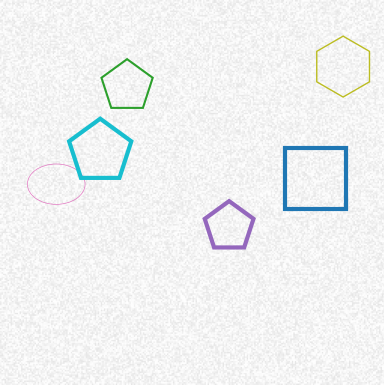[{"shape": "square", "thickness": 3, "radius": 0.4, "center": [0.819, 0.535]}, {"shape": "pentagon", "thickness": 1.5, "radius": 0.35, "center": [0.33, 0.776]}, {"shape": "pentagon", "thickness": 3, "radius": 0.33, "center": [0.595, 0.411]}, {"shape": "oval", "thickness": 0.5, "radius": 0.37, "center": [0.146, 0.522]}, {"shape": "hexagon", "thickness": 1, "radius": 0.4, "center": [0.891, 0.827]}, {"shape": "pentagon", "thickness": 3, "radius": 0.42, "center": [0.26, 0.607]}]